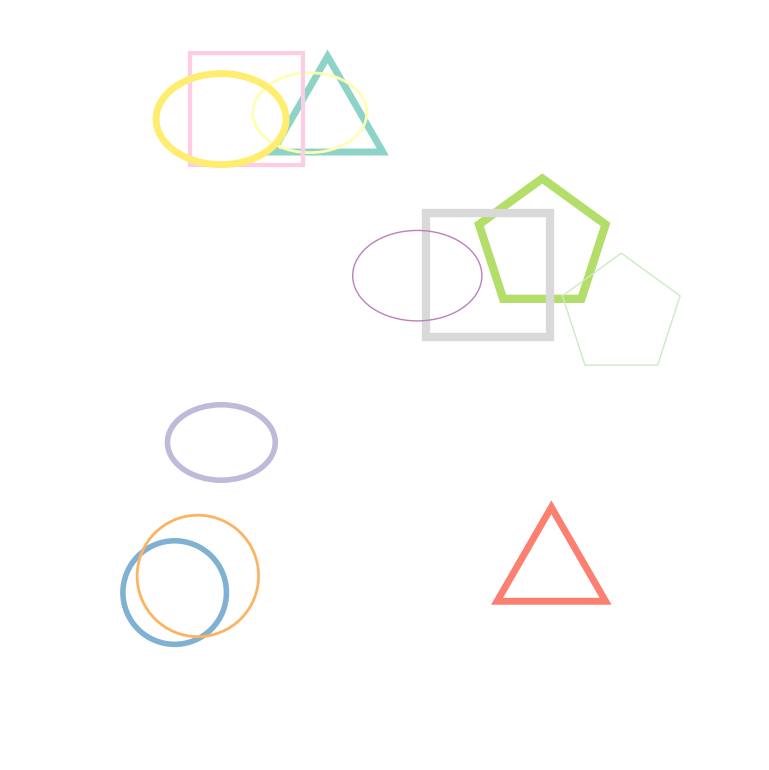[{"shape": "triangle", "thickness": 2.5, "radius": 0.41, "center": [0.425, 0.844]}, {"shape": "oval", "thickness": 1, "radius": 0.37, "center": [0.402, 0.854]}, {"shape": "oval", "thickness": 2, "radius": 0.35, "center": [0.287, 0.425]}, {"shape": "triangle", "thickness": 2.5, "radius": 0.41, "center": [0.716, 0.26]}, {"shape": "circle", "thickness": 2, "radius": 0.34, "center": [0.227, 0.23]}, {"shape": "circle", "thickness": 1, "radius": 0.39, "center": [0.257, 0.252]}, {"shape": "pentagon", "thickness": 3, "radius": 0.43, "center": [0.704, 0.682]}, {"shape": "square", "thickness": 1.5, "radius": 0.37, "center": [0.32, 0.859]}, {"shape": "square", "thickness": 3, "radius": 0.4, "center": [0.634, 0.643]}, {"shape": "oval", "thickness": 0.5, "radius": 0.42, "center": [0.542, 0.642]}, {"shape": "pentagon", "thickness": 0.5, "radius": 0.4, "center": [0.807, 0.591]}, {"shape": "oval", "thickness": 2.5, "radius": 0.42, "center": [0.287, 0.845]}]